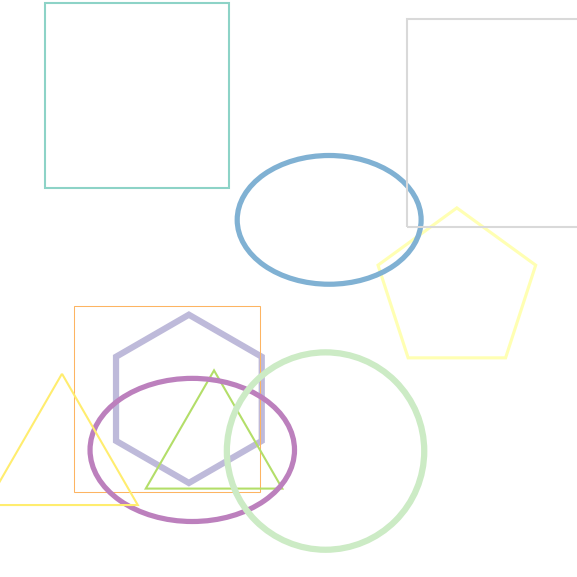[{"shape": "square", "thickness": 1, "radius": 0.8, "center": [0.237, 0.834]}, {"shape": "pentagon", "thickness": 1.5, "radius": 0.72, "center": [0.791, 0.496]}, {"shape": "hexagon", "thickness": 3, "radius": 0.73, "center": [0.327, 0.309]}, {"shape": "oval", "thickness": 2.5, "radius": 0.8, "center": [0.57, 0.618]}, {"shape": "square", "thickness": 0.5, "radius": 0.81, "center": [0.289, 0.308]}, {"shape": "triangle", "thickness": 1, "radius": 0.68, "center": [0.371, 0.221]}, {"shape": "square", "thickness": 1, "radius": 0.9, "center": [0.885, 0.786]}, {"shape": "oval", "thickness": 2.5, "radius": 0.89, "center": [0.333, 0.22]}, {"shape": "circle", "thickness": 3, "radius": 0.85, "center": [0.564, 0.218]}, {"shape": "triangle", "thickness": 1, "radius": 0.76, "center": [0.107, 0.2]}]